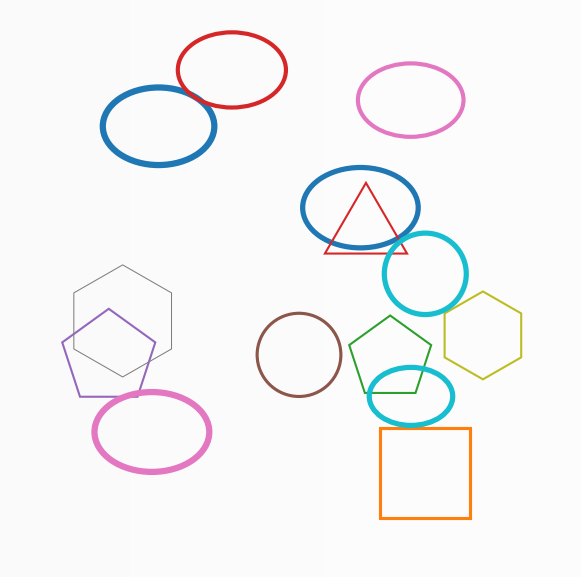[{"shape": "oval", "thickness": 2.5, "radius": 0.5, "center": [0.62, 0.64]}, {"shape": "oval", "thickness": 3, "radius": 0.48, "center": [0.273, 0.78]}, {"shape": "square", "thickness": 1.5, "radius": 0.39, "center": [0.732, 0.18]}, {"shape": "pentagon", "thickness": 1, "radius": 0.37, "center": [0.671, 0.379]}, {"shape": "triangle", "thickness": 1, "radius": 0.41, "center": [0.63, 0.601]}, {"shape": "oval", "thickness": 2, "radius": 0.47, "center": [0.399, 0.878]}, {"shape": "pentagon", "thickness": 1, "radius": 0.42, "center": [0.187, 0.38]}, {"shape": "circle", "thickness": 1.5, "radius": 0.36, "center": [0.514, 0.385]}, {"shape": "oval", "thickness": 3, "radius": 0.49, "center": [0.261, 0.251]}, {"shape": "oval", "thickness": 2, "radius": 0.45, "center": [0.707, 0.826]}, {"shape": "hexagon", "thickness": 0.5, "radius": 0.49, "center": [0.211, 0.443]}, {"shape": "hexagon", "thickness": 1, "radius": 0.38, "center": [0.831, 0.418]}, {"shape": "oval", "thickness": 2.5, "radius": 0.36, "center": [0.707, 0.313]}, {"shape": "circle", "thickness": 2.5, "radius": 0.35, "center": [0.732, 0.525]}]